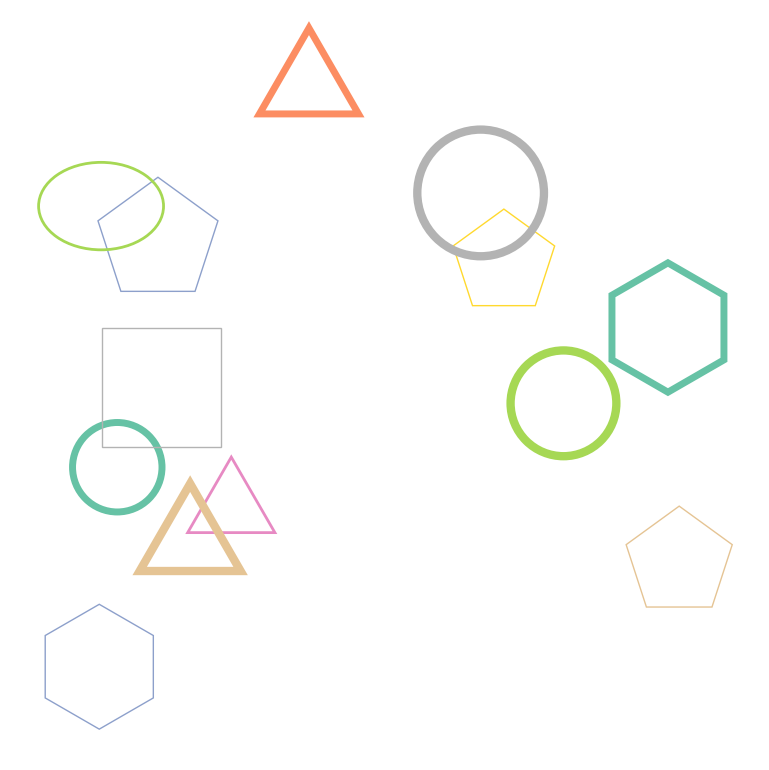[{"shape": "hexagon", "thickness": 2.5, "radius": 0.42, "center": [0.867, 0.575]}, {"shape": "circle", "thickness": 2.5, "radius": 0.29, "center": [0.152, 0.393]}, {"shape": "triangle", "thickness": 2.5, "radius": 0.37, "center": [0.401, 0.889]}, {"shape": "pentagon", "thickness": 0.5, "radius": 0.41, "center": [0.205, 0.688]}, {"shape": "hexagon", "thickness": 0.5, "radius": 0.41, "center": [0.129, 0.134]}, {"shape": "triangle", "thickness": 1, "radius": 0.33, "center": [0.3, 0.341]}, {"shape": "oval", "thickness": 1, "radius": 0.41, "center": [0.131, 0.732]}, {"shape": "circle", "thickness": 3, "radius": 0.34, "center": [0.732, 0.476]}, {"shape": "pentagon", "thickness": 0.5, "radius": 0.35, "center": [0.654, 0.659]}, {"shape": "pentagon", "thickness": 0.5, "radius": 0.36, "center": [0.882, 0.27]}, {"shape": "triangle", "thickness": 3, "radius": 0.38, "center": [0.247, 0.296]}, {"shape": "circle", "thickness": 3, "radius": 0.41, "center": [0.624, 0.749]}, {"shape": "square", "thickness": 0.5, "radius": 0.39, "center": [0.21, 0.497]}]